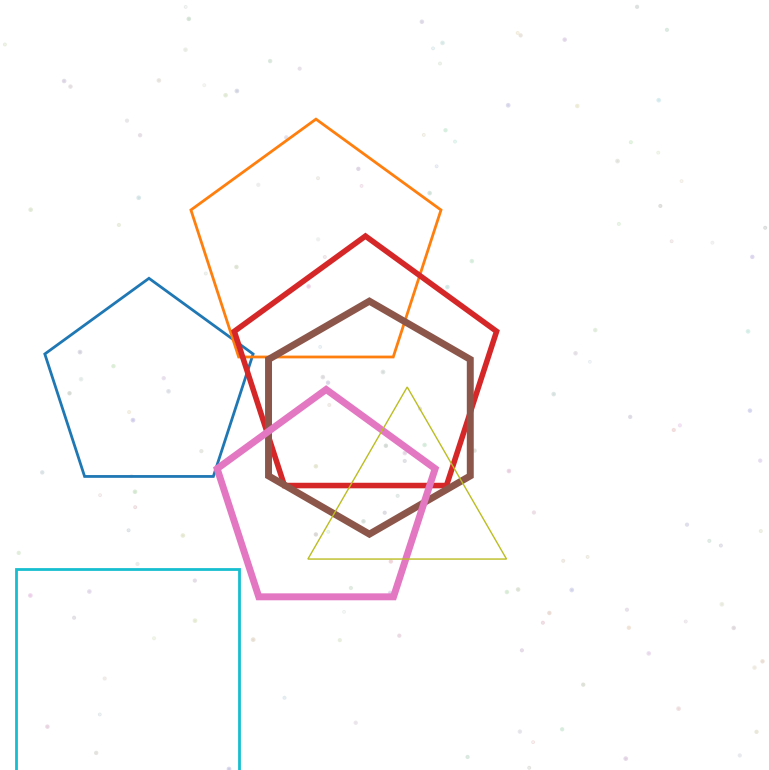[{"shape": "pentagon", "thickness": 1, "radius": 0.71, "center": [0.193, 0.496]}, {"shape": "pentagon", "thickness": 1, "radius": 0.85, "center": [0.41, 0.675]}, {"shape": "pentagon", "thickness": 2, "radius": 0.9, "center": [0.475, 0.514]}, {"shape": "hexagon", "thickness": 2.5, "radius": 0.76, "center": [0.48, 0.458]}, {"shape": "pentagon", "thickness": 2.5, "radius": 0.74, "center": [0.424, 0.345]}, {"shape": "triangle", "thickness": 0.5, "radius": 0.74, "center": [0.529, 0.348]}, {"shape": "square", "thickness": 1, "radius": 0.72, "center": [0.166, 0.116]}]